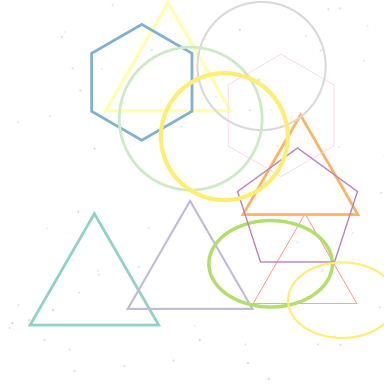[{"shape": "triangle", "thickness": 2, "radius": 0.96, "center": [0.245, 0.252]}, {"shape": "triangle", "thickness": 2.5, "radius": 0.93, "center": [0.436, 0.806]}, {"shape": "triangle", "thickness": 1.5, "radius": 0.93, "center": [0.494, 0.291]}, {"shape": "triangle", "thickness": 0.5, "radius": 0.78, "center": [0.792, 0.289]}, {"shape": "hexagon", "thickness": 2, "radius": 0.75, "center": [0.368, 0.786]}, {"shape": "triangle", "thickness": 2, "radius": 0.86, "center": [0.78, 0.529]}, {"shape": "oval", "thickness": 2.5, "radius": 0.8, "center": [0.703, 0.315]}, {"shape": "hexagon", "thickness": 0.5, "radius": 0.79, "center": [0.73, 0.7]}, {"shape": "circle", "thickness": 1.5, "radius": 0.83, "center": [0.679, 0.829]}, {"shape": "pentagon", "thickness": 1, "radius": 0.82, "center": [0.773, 0.452]}, {"shape": "circle", "thickness": 2, "radius": 0.93, "center": [0.495, 0.692]}, {"shape": "circle", "thickness": 3, "radius": 0.82, "center": [0.583, 0.645]}, {"shape": "oval", "thickness": 1.5, "radius": 0.7, "center": [0.889, 0.22]}]